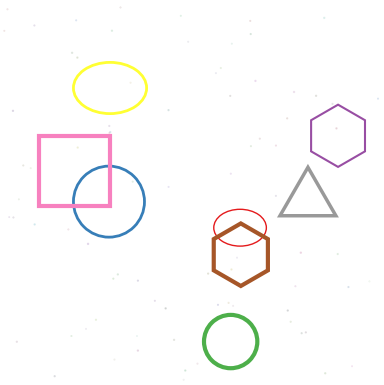[{"shape": "oval", "thickness": 1, "radius": 0.34, "center": [0.624, 0.409]}, {"shape": "circle", "thickness": 2, "radius": 0.46, "center": [0.283, 0.476]}, {"shape": "circle", "thickness": 3, "radius": 0.35, "center": [0.599, 0.113]}, {"shape": "hexagon", "thickness": 1.5, "radius": 0.4, "center": [0.878, 0.647]}, {"shape": "oval", "thickness": 2, "radius": 0.48, "center": [0.286, 0.771]}, {"shape": "hexagon", "thickness": 3, "radius": 0.41, "center": [0.626, 0.338]}, {"shape": "square", "thickness": 3, "radius": 0.46, "center": [0.193, 0.556]}, {"shape": "triangle", "thickness": 2.5, "radius": 0.42, "center": [0.8, 0.482]}]